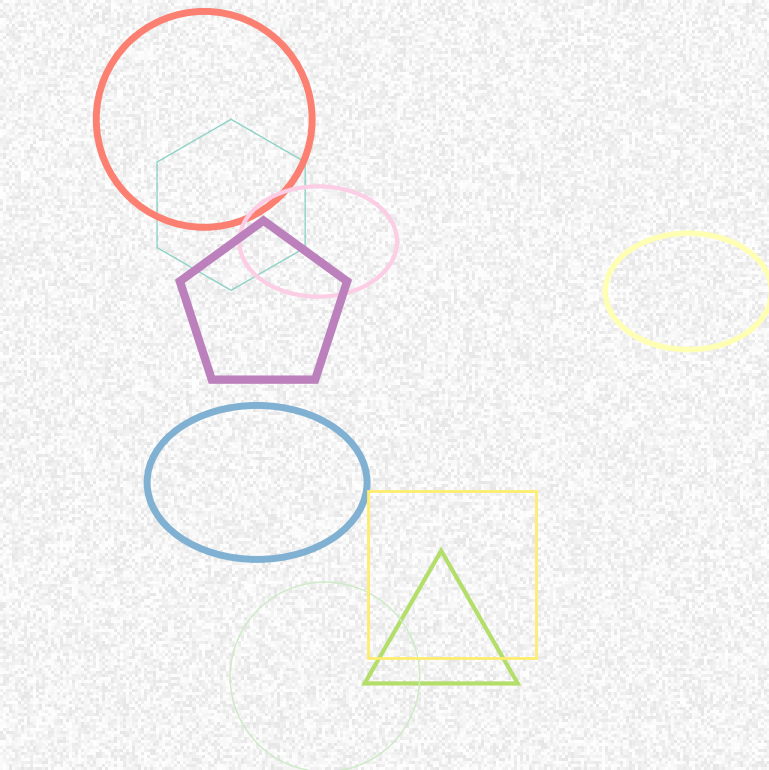[{"shape": "hexagon", "thickness": 0.5, "radius": 0.56, "center": [0.3, 0.734]}, {"shape": "oval", "thickness": 2, "radius": 0.54, "center": [0.894, 0.622]}, {"shape": "circle", "thickness": 2.5, "radius": 0.7, "center": [0.265, 0.845]}, {"shape": "oval", "thickness": 2.5, "radius": 0.71, "center": [0.334, 0.373]}, {"shape": "triangle", "thickness": 1.5, "radius": 0.57, "center": [0.573, 0.17]}, {"shape": "oval", "thickness": 1.5, "radius": 0.51, "center": [0.413, 0.686]}, {"shape": "pentagon", "thickness": 3, "radius": 0.57, "center": [0.342, 0.599]}, {"shape": "circle", "thickness": 0.5, "radius": 0.62, "center": [0.422, 0.121]}, {"shape": "square", "thickness": 1, "radius": 0.54, "center": [0.587, 0.254]}]